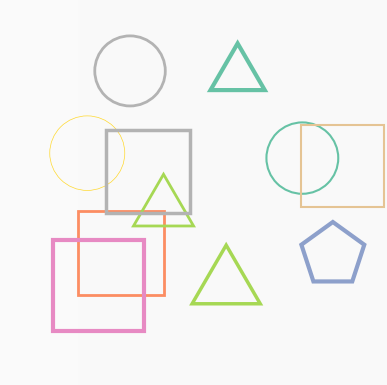[{"shape": "circle", "thickness": 1.5, "radius": 0.46, "center": [0.78, 0.589]}, {"shape": "triangle", "thickness": 3, "radius": 0.4, "center": [0.613, 0.806]}, {"shape": "square", "thickness": 2, "radius": 0.55, "center": [0.312, 0.343]}, {"shape": "pentagon", "thickness": 3, "radius": 0.43, "center": [0.859, 0.338]}, {"shape": "square", "thickness": 3, "radius": 0.59, "center": [0.254, 0.258]}, {"shape": "triangle", "thickness": 2, "radius": 0.45, "center": [0.422, 0.458]}, {"shape": "triangle", "thickness": 2.5, "radius": 0.51, "center": [0.584, 0.262]}, {"shape": "circle", "thickness": 0.5, "radius": 0.48, "center": [0.225, 0.602]}, {"shape": "square", "thickness": 1.5, "radius": 0.53, "center": [0.884, 0.57]}, {"shape": "circle", "thickness": 2, "radius": 0.45, "center": [0.336, 0.816]}, {"shape": "square", "thickness": 2.5, "radius": 0.54, "center": [0.382, 0.555]}]